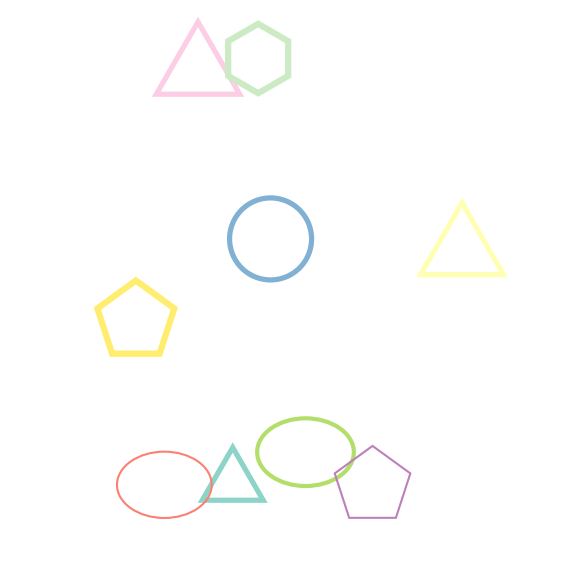[{"shape": "triangle", "thickness": 2.5, "radius": 0.3, "center": [0.403, 0.163]}, {"shape": "triangle", "thickness": 2.5, "radius": 0.41, "center": [0.8, 0.565]}, {"shape": "oval", "thickness": 1, "radius": 0.41, "center": [0.285, 0.16]}, {"shape": "circle", "thickness": 2.5, "radius": 0.36, "center": [0.469, 0.585]}, {"shape": "oval", "thickness": 2, "radius": 0.42, "center": [0.529, 0.216]}, {"shape": "triangle", "thickness": 2.5, "radius": 0.42, "center": [0.343, 0.878]}, {"shape": "pentagon", "thickness": 1, "radius": 0.34, "center": [0.645, 0.158]}, {"shape": "hexagon", "thickness": 3, "radius": 0.3, "center": [0.447, 0.898]}, {"shape": "pentagon", "thickness": 3, "radius": 0.35, "center": [0.235, 0.443]}]